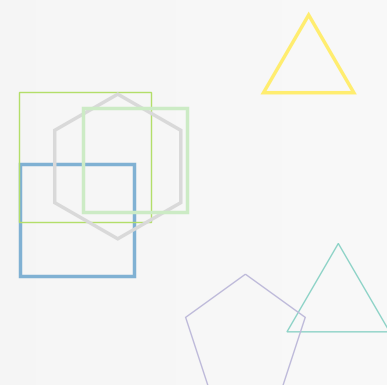[{"shape": "triangle", "thickness": 1, "radius": 0.76, "center": [0.873, 0.215]}, {"shape": "pentagon", "thickness": 1, "radius": 0.81, "center": [0.633, 0.126]}, {"shape": "square", "thickness": 2.5, "radius": 0.73, "center": [0.199, 0.429]}, {"shape": "square", "thickness": 1, "radius": 0.85, "center": [0.22, 0.593]}, {"shape": "hexagon", "thickness": 2.5, "radius": 0.94, "center": [0.304, 0.568]}, {"shape": "square", "thickness": 2.5, "radius": 0.67, "center": [0.348, 0.585]}, {"shape": "triangle", "thickness": 2.5, "radius": 0.67, "center": [0.797, 0.827]}]